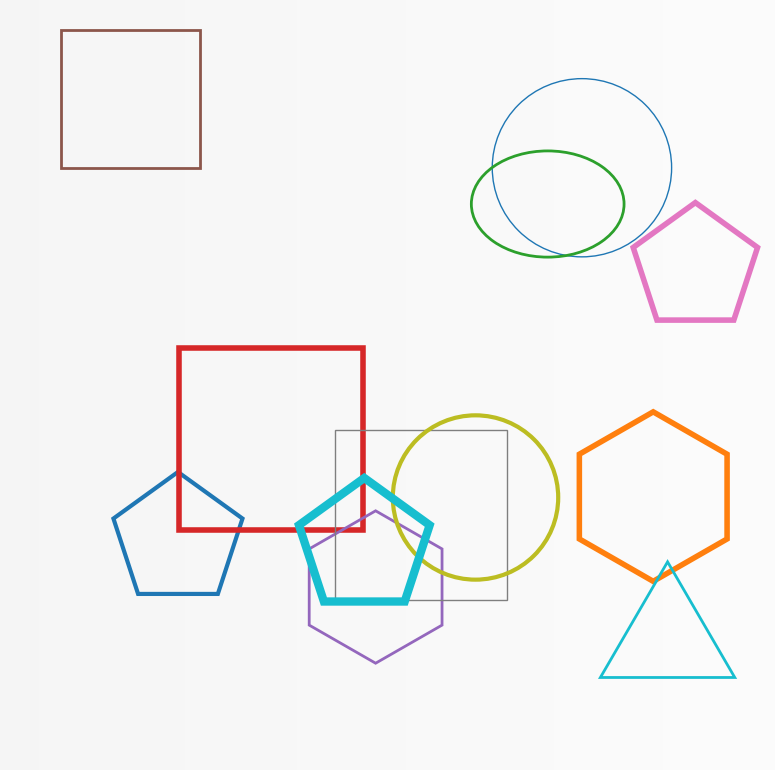[{"shape": "pentagon", "thickness": 1.5, "radius": 0.44, "center": [0.23, 0.299]}, {"shape": "circle", "thickness": 0.5, "radius": 0.58, "center": [0.751, 0.782]}, {"shape": "hexagon", "thickness": 2, "radius": 0.55, "center": [0.843, 0.355]}, {"shape": "oval", "thickness": 1, "radius": 0.49, "center": [0.707, 0.735]}, {"shape": "square", "thickness": 2, "radius": 0.59, "center": [0.35, 0.43]}, {"shape": "hexagon", "thickness": 1, "radius": 0.49, "center": [0.485, 0.238]}, {"shape": "square", "thickness": 1, "radius": 0.45, "center": [0.168, 0.871]}, {"shape": "pentagon", "thickness": 2, "radius": 0.42, "center": [0.897, 0.653]}, {"shape": "square", "thickness": 0.5, "radius": 0.55, "center": [0.543, 0.331]}, {"shape": "circle", "thickness": 1.5, "radius": 0.53, "center": [0.614, 0.354]}, {"shape": "pentagon", "thickness": 3, "radius": 0.44, "center": [0.47, 0.291]}, {"shape": "triangle", "thickness": 1, "radius": 0.5, "center": [0.861, 0.17]}]